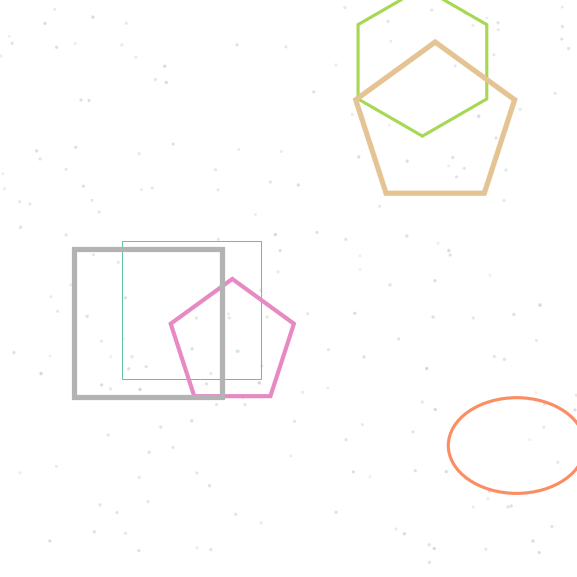[{"shape": "square", "thickness": 0.5, "radius": 0.6, "center": [0.331, 0.462]}, {"shape": "oval", "thickness": 1.5, "radius": 0.59, "center": [0.895, 0.228]}, {"shape": "pentagon", "thickness": 2, "radius": 0.56, "center": [0.402, 0.404]}, {"shape": "hexagon", "thickness": 1.5, "radius": 0.64, "center": [0.731, 0.892]}, {"shape": "pentagon", "thickness": 2.5, "radius": 0.72, "center": [0.754, 0.782]}, {"shape": "square", "thickness": 2.5, "radius": 0.64, "center": [0.256, 0.44]}]